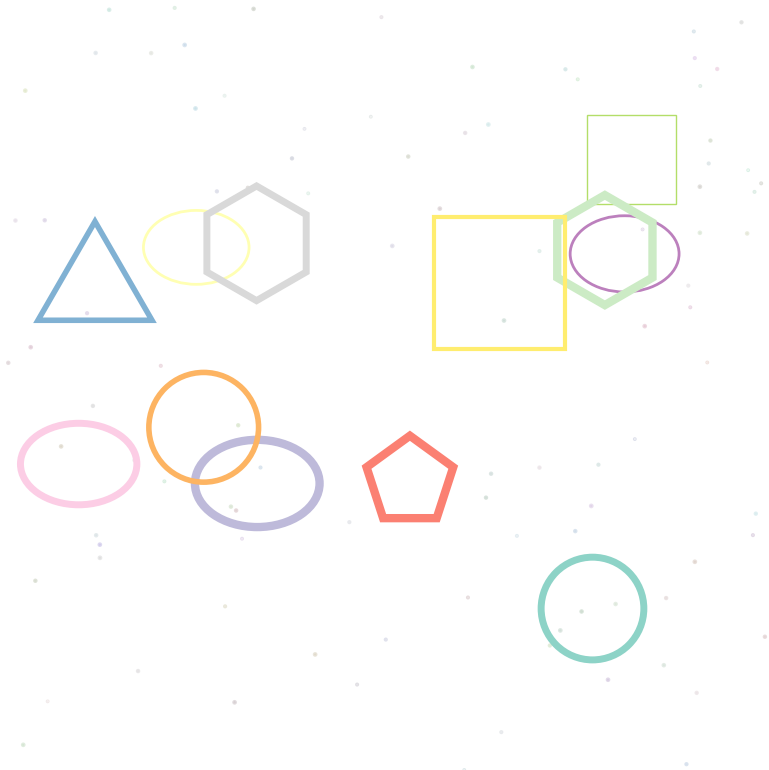[{"shape": "circle", "thickness": 2.5, "radius": 0.33, "center": [0.769, 0.21]}, {"shape": "oval", "thickness": 1, "radius": 0.34, "center": [0.255, 0.679]}, {"shape": "oval", "thickness": 3, "radius": 0.4, "center": [0.334, 0.372]}, {"shape": "pentagon", "thickness": 3, "radius": 0.3, "center": [0.532, 0.375]}, {"shape": "triangle", "thickness": 2, "radius": 0.43, "center": [0.123, 0.627]}, {"shape": "circle", "thickness": 2, "radius": 0.36, "center": [0.265, 0.445]}, {"shape": "square", "thickness": 0.5, "radius": 0.29, "center": [0.82, 0.792]}, {"shape": "oval", "thickness": 2.5, "radius": 0.38, "center": [0.102, 0.397]}, {"shape": "hexagon", "thickness": 2.5, "radius": 0.37, "center": [0.333, 0.684]}, {"shape": "oval", "thickness": 1, "radius": 0.35, "center": [0.811, 0.67]}, {"shape": "hexagon", "thickness": 3, "radius": 0.36, "center": [0.786, 0.675]}, {"shape": "square", "thickness": 1.5, "radius": 0.43, "center": [0.649, 0.632]}]